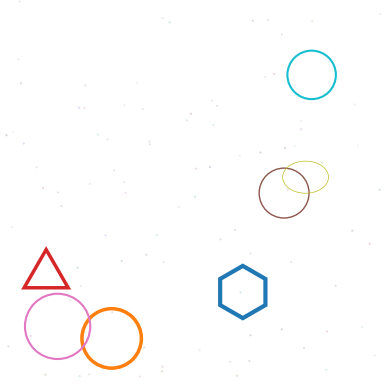[{"shape": "hexagon", "thickness": 3, "radius": 0.34, "center": [0.631, 0.242]}, {"shape": "circle", "thickness": 2.5, "radius": 0.39, "center": [0.29, 0.121]}, {"shape": "triangle", "thickness": 2.5, "radius": 0.33, "center": [0.12, 0.286]}, {"shape": "circle", "thickness": 1, "radius": 0.32, "center": [0.738, 0.499]}, {"shape": "circle", "thickness": 1.5, "radius": 0.42, "center": [0.15, 0.152]}, {"shape": "oval", "thickness": 0.5, "radius": 0.3, "center": [0.794, 0.54]}, {"shape": "circle", "thickness": 1.5, "radius": 0.31, "center": [0.809, 0.805]}]